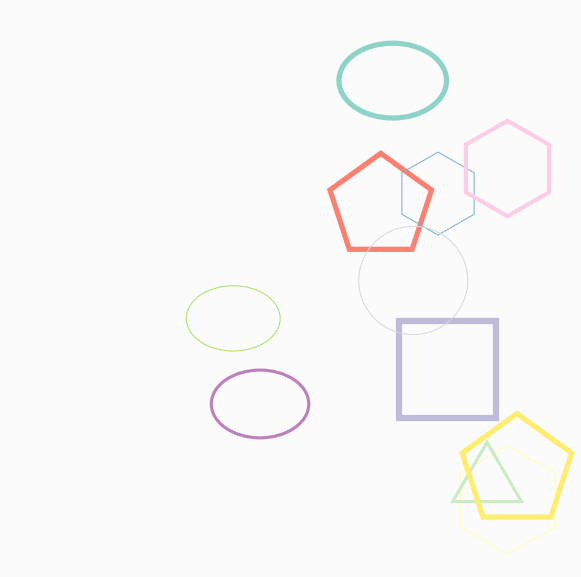[{"shape": "oval", "thickness": 2.5, "radius": 0.46, "center": [0.676, 0.86]}, {"shape": "hexagon", "thickness": 0.5, "radius": 0.47, "center": [0.873, 0.133]}, {"shape": "square", "thickness": 3, "radius": 0.42, "center": [0.77, 0.36]}, {"shape": "pentagon", "thickness": 2.5, "radius": 0.46, "center": [0.655, 0.642]}, {"shape": "hexagon", "thickness": 0.5, "radius": 0.36, "center": [0.754, 0.664]}, {"shape": "oval", "thickness": 0.5, "radius": 0.4, "center": [0.401, 0.448]}, {"shape": "hexagon", "thickness": 2, "radius": 0.41, "center": [0.873, 0.707]}, {"shape": "circle", "thickness": 0.5, "radius": 0.47, "center": [0.711, 0.514]}, {"shape": "oval", "thickness": 1.5, "radius": 0.42, "center": [0.447, 0.3]}, {"shape": "triangle", "thickness": 1.5, "radius": 0.34, "center": [0.838, 0.165]}, {"shape": "pentagon", "thickness": 2.5, "radius": 0.5, "center": [0.889, 0.184]}]